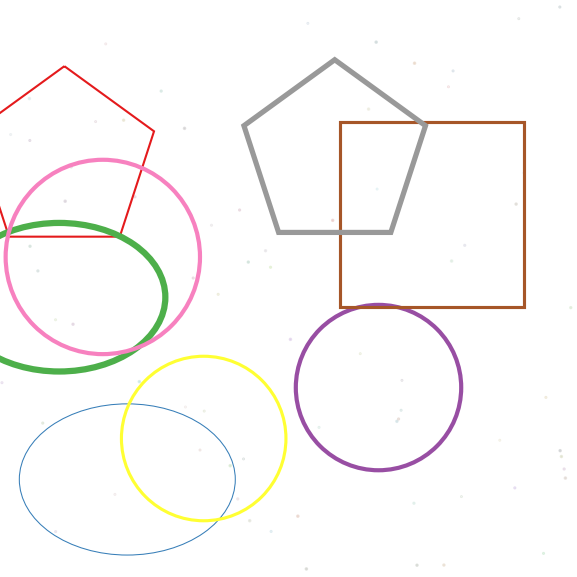[{"shape": "pentagon", "thickness": 1, "radius": 0.82, "center": [0.111, 0.721]}, {"shape": "oval", "thickness": 0.5, "radius": 0.93, "center": [0.22, 0.169]}, {"shape": "oval", "thickness": 3, "radius": 0.92, "center": [0.103, 0.484]}, {"shape": "circle", "thickness": 2, "radius": 0.72, "center": [0.655, 0.328]}, {"shape": "circle", "thickness": 1.5, "radius": 0.71, "center": [0.353, 0.24]}, {"shape": "square", "thickness": 1.5, "radius": 0.8, "center": [0.748, 0.628]}, {"shape": "circle", "thickness": 2, "radius": 0.84, "center": [0.178, 0.554]}, {"shape": "pentagon", "thickness": 2.5, "radius": 0.83, "center": [0.58, 0.73]}]